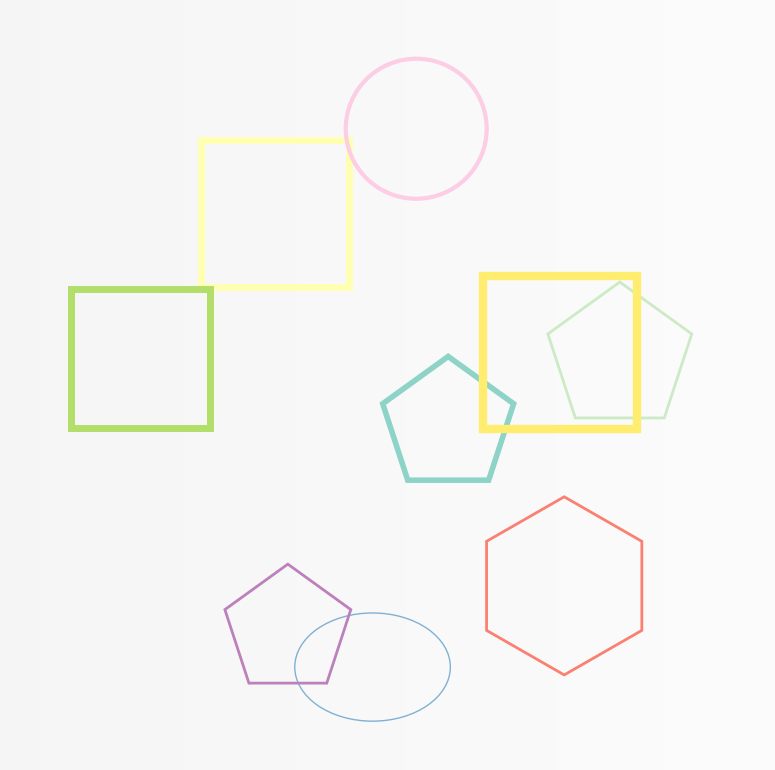[{"shape": "pentagon", "thickness": 2, "radius": 0.44, "center": [0.578, 0.448]}, {"shape": "square", "thickness": 2.5, "radius": 0.48, "center": [0.355, 0.723]}, {"shape": "hexagon", "thickness": 1, "radius": 0.58, "center": [0.728, 0.239]}, {"shape": "oval", "thickness": 0.5, "radius": 0.5, "center": [0.481, 0.134]}, {"shape": "square", "thickness": 2.5, "radius": 0.45, "center": [0.181, 0.535]}, {"shape": "circle", "thickness": 1.5, "radius": 0.45, "center": [0.537, 0.833]}, {"shape": "pentagon", "thickness": 1, "radius": 0.43, "center": [0.371, 0.182]}, {"shape": "pentagon", "thickness": 1, "radius": 0.49, "center": [0.8, 0.536]}, {"shape": "square", "thickness": 3, "radius": 0.5, "center": [0.723, 0.543]}]